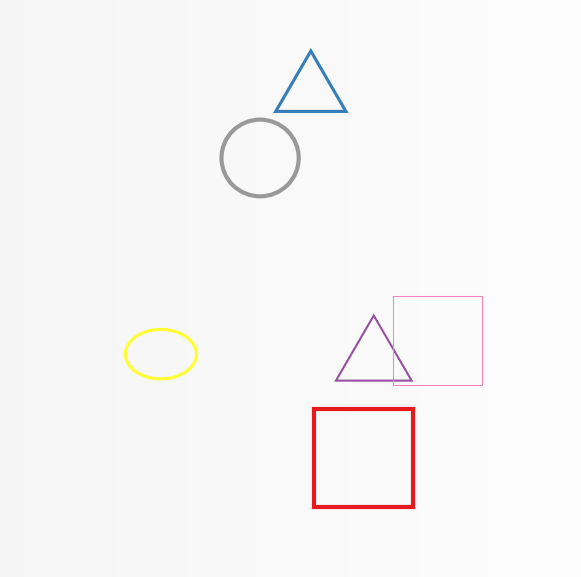[{"shape": "square", "thickness": 2, "radius": 0.43, "center": [0.625, 0.206]}, {"shape": "triangle", "thickness": 1.5, "radius": 0.35, "center": [0.535, 0.841]}, {"shape": "triangle", "thickness": 1, "radius": 0.38, "center": [0.643, 0.378]}, {"shape": "oval", "thickness": 1.5, "radius": 0.31, "center": [0.277, 0.386]}, {"shape": "square", "thickness": 0.5, "radius": 0.38, "center": [0.753, 0.41]}, {"shape": "circle", "thickness": 2, "radius": 0.33, "center": [0.447, 0.726]}]